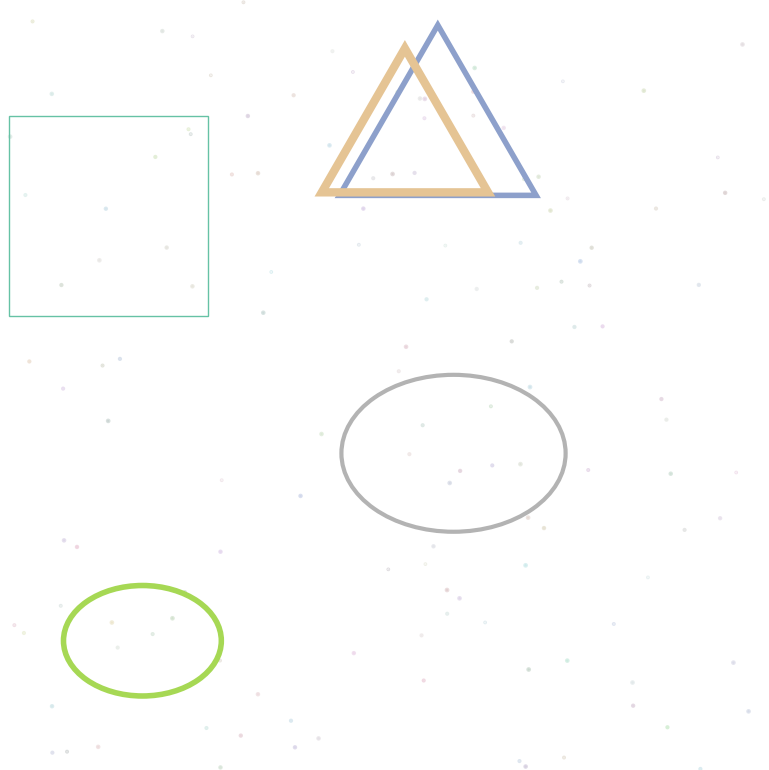[{"shape": "square", "thickness": 0.5, "radius": 0.65, "center": [0.141, 0.72]}, {"shape": "triangle", "thickness": 2, "radius": 0.74, "center": [0.569, 0.82]}, {"shape": "oval", "thickness": 2, "radius": 0.51, "center": [0.185, 0.168]}, {"shape": "triangle", "thickness": 3, "radius": 0.62, "center": [0.526, 0.813]}, {"shape": "oval", "thickness": 1.5, "radius": 0.73, "center": [0.589, 0.411]}]